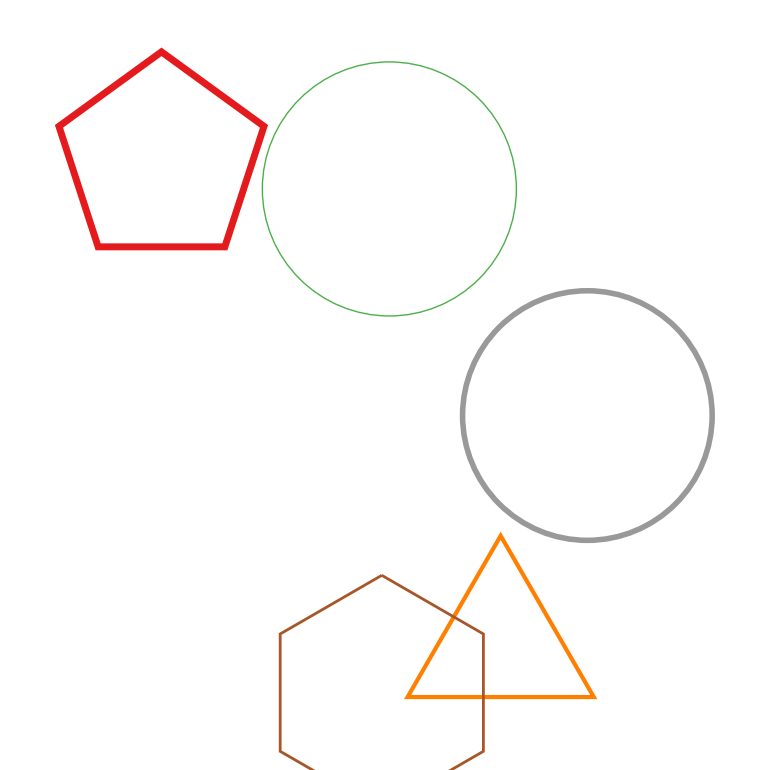[{"shape": "pentagon", "thickness": 2.5, "radius": 0.7, "center": [0.21, 0.793]}, {"shape": "circle", "thickness": 0.5, "radius": 0.82, "center": [0.506, 0.755]}, {"shape": "triangle", "thickness": 1.5, "radius": 0.7, "center": [0.65, 0.165]}, {"shape": "hexagon", "thickness": 1, "radius": 0.76, "center": [0.496, 0.1]}, {"shape": "circle", "thickness": 2, "radius": 0.81, "center": [0.763, 0.46]}]